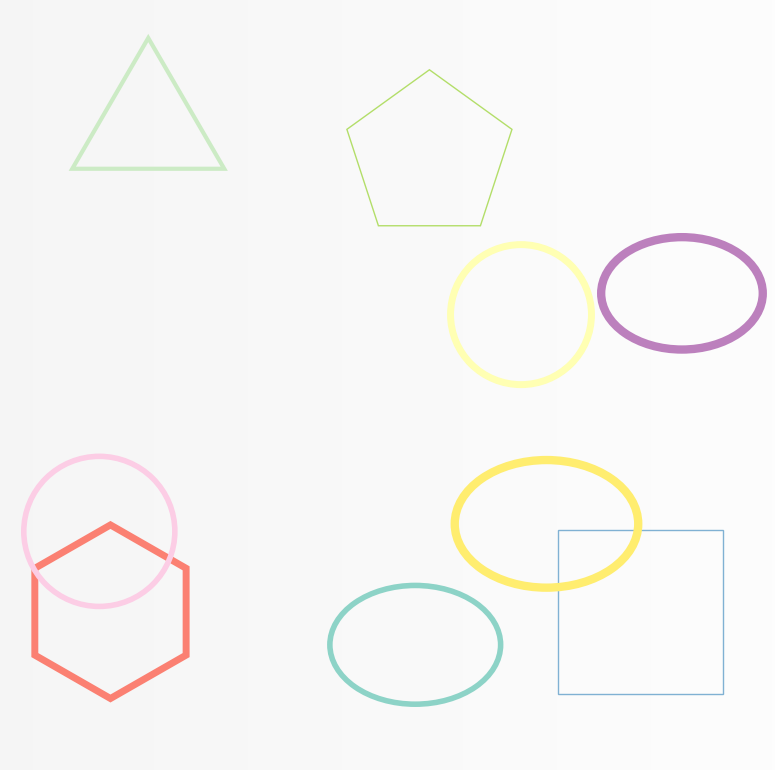[{"shape": "oval", "thickness": 2, "radius": 0.55, "center": [0.536, 0.163]}, {"shape": "circle", "thickness": 2.5, "radius": 0.45, "center": [0.672, 0.591]}, {"shape": "hexagon", "thickness": 2.5, "radius": 0.56, "center": [0.143, 0.206]}, {"shape": "square", "thickness": 0.5, "radius": 0.53, "center": [0.826, 0.205]}, {"shape": "pentagon", "thickness": 0.5, "radius": 0.56, "center": [0.554, 0.797]}, {"shape": "circle", "thickness": 2, "radius": 0.49, "center": [0.128, 0.31]}, {"shape": "oval", "thickness": 3, "radius": 0.52, "center": [0.88, 0.619]}, {"shape": "triangle", "thickness": 1.5, "radius": 0.57, "center": [0.191, 0.837]}, {"shape": "oval", "thickness": 3, "radius": 0.59, "center": [0.705, 0.32]}]